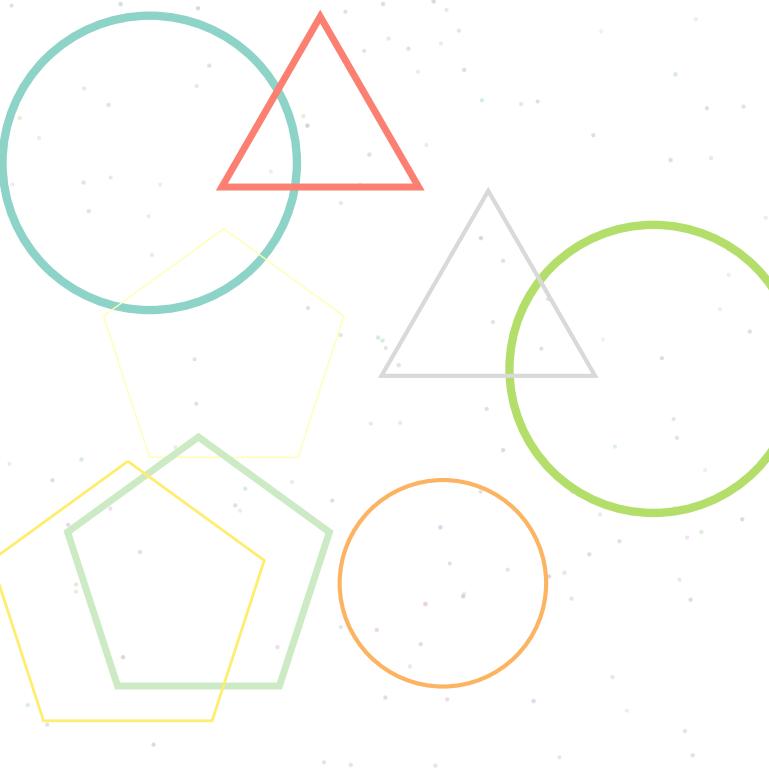[{"shape": "circle", "thickness": 3, "radius": 0.96, "center": [0.194, 0.788]}, {"shape": "pentagon", "thickness": 0.5, "radius": 0.82, "center": [0.291, 0.539]}, {"shape": "triangle", "thickness": 2.5, "radius": 0.74, "center": [0.416, 0.831]}, {"shape": "circle", "thickness": 1.5, "radius": 0.67, "center": [0.575, 0.242]}, {"shape": "circle", "thickness": 3, "radius": 0.94, "center": [0.849, 0.521]}, {"shape": "triangle", "thickness": 1.5, "radius": 0.8, "center": [0.634, 0.592]}, {"shape": "pentagon", "thickness": 2.5, "radius": 0.89, "center": [0.258, 0.254]}, {"shape": "pentagon", "thickness": 1, "radius": 0.93, "center": [0.166, 0.215]}]